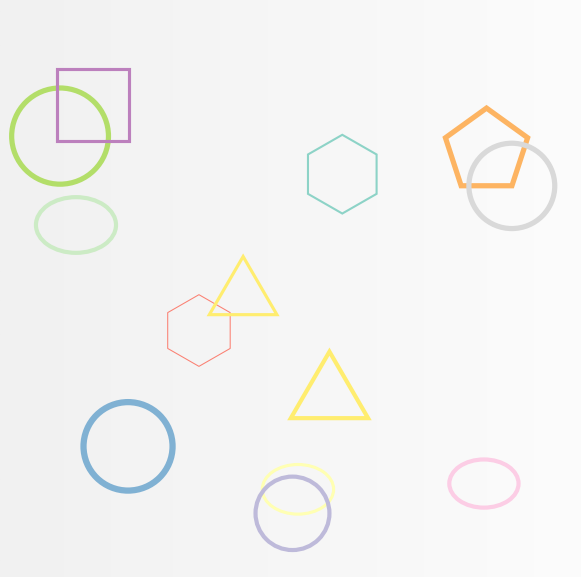[{"shape": "hexagon", "thickness": 1, "radius": 0.34, "center": [0.589, 0.698]}, {"shape": "oval", "thickness": 1.5, "radius": 0.31, "center": [0.513, 0.152]}, {"shape": "circle", "thickness": 2, "radius": 0.32, "center": [0.503, 0.11]}, {"shape": "hexagon", "thickness": 0.5, "radius": 0.31, "center": [0.342, 0.427]}, {"shape": "circle", "thickness": 3, "radius": 0.38, "center": [0.22, 0.226]}, {"shape": "pentagon", "thickness": 2.5, "radius": 0.37, "center": [0.837, 0.738]}, {"shape": "circle", "thickness": 2.5, "radius": 0.42, "center": [0.103, 0.763]}, {"shape": "oval", "thickness": 2, "radius": 0.3, "center": [0.833, 0.162]}, {"shape": "circle", "thickness": 2.5, "radius": 0.37, "center": [0.881, 0.677]}, {"shape": "square", "thickness": 1.5, "radius": 0.31, "center": [0.16, 0.817]}, {"shape": "oval", "thickness": 2, "radius": 0.34, "center": [0.131, 0.61]}, {"shape": "triangle", "thickness": 1.5, "radius": 0.34, "center": [0.418, 0.488]}, {"shape": "triangle", "thickness": 2, "radius": 0.38, "center": [0.567, 0.313]}]